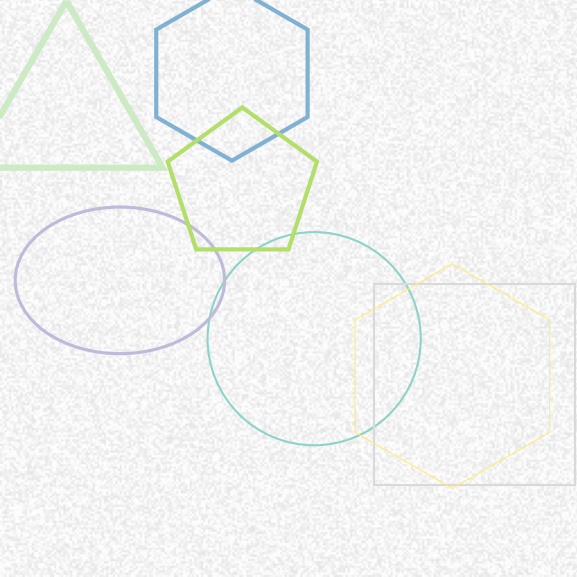[{"shape": "circle", "thickness": 1, "radius": 0.92, "center": [0.544, 0.413]}, {"shape": "oval", "thickness": 1.5, "radius": 0.91, "center": [0.208, 0.514]}, {"shape": "hexagon", "thickness": 2, "radius": 0.76, "center": [0.402, 0.872]}, {"shape": "pentagon", "thickness": 2, "radius": 0.68, "center": [0.42, 0.677]}, {"shape": "square", "thickness": 1, "radius": 0.87, "center": [0.821, 0.333]}, {"shape": "triangle", "thickness": 3, "radius": 0.96, "center": [0.115, 0.805]}, {"shape": "hexagon", "thickness": 0.5, "radius": 0.97, "center": [0.783, 0.348]}]